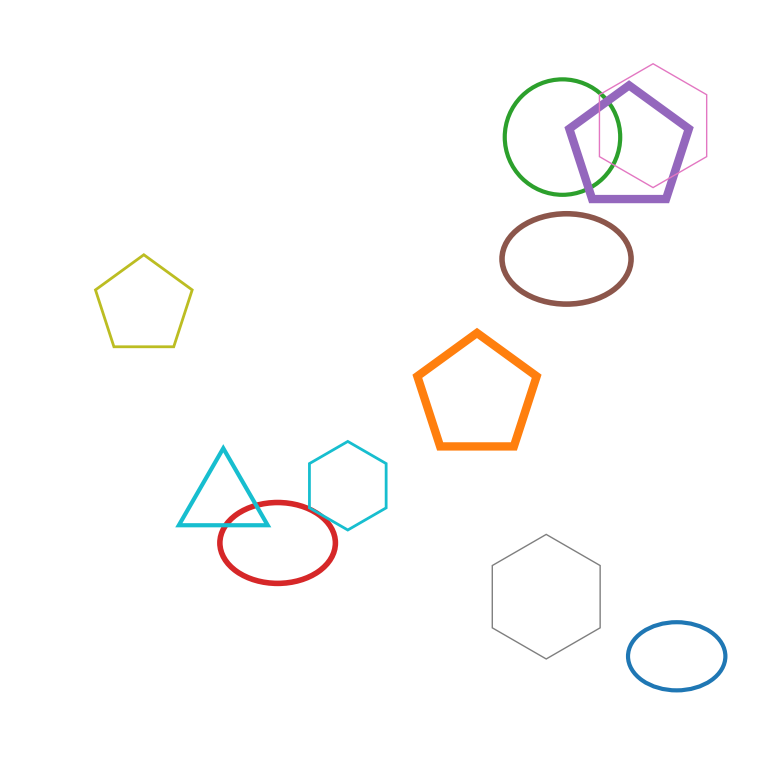[{"shape": "oval", "thickness": 1.5, "radius": 0.32, "center": [0.879, 0.148]}, {"shape": "pentagon", "thickness": 3, "radius": 0.41, "center": [0.619, 0.486]}, {"shape": "circle", "thickness": 1.5, "radius": 0.37, "center": [0.73, 0.822]}, {"shape": "oval", "thickness": 2, "radius": 0.38, "center": [0.361, 0.295]}, {"shape": "pentagon", "thickness": 3, "radius": 0.41, "center": [0.817, 0.808]}, {"shape": "oval", "thickness": 2, "radius": 0.42, "center": [0.736, 0.664]}, {"shape": "hexagon", "thickness": 0.5, "radius": 0.4, "center": [0.848, 0.837]}, {"shape": "hexagon", "thickness": 0.5, "radius": 0.4, "center": [0.709, 0.225]}, {"shape": "pentagon", "thickness": 1, "radius": 0.33, "center": [0.187, 0.603]}, {"shape": "hexagon", "thickness": 1, "radius": 0.29, "center": [0.452, 0.369]}, {"shape": "triangle", "thickness": 1.5, "radius": 0.33, "center": [0.29, 0.351]}]